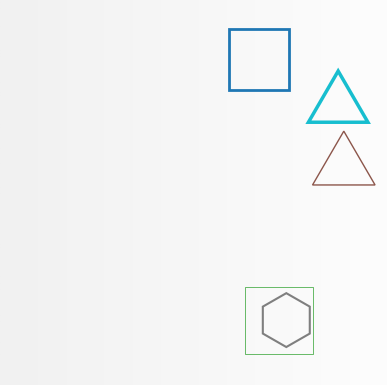[{"shape": "square", "thickness": 2, "radius": 0.39, "center": [0.668, 0.845]}, {"shape": "square", "thickness": 0.5, "radius": 0.44, "center": [0.72, 0.167]}, {"shape": "triangle", "thickness": 1, "radius": 0.47, "center": [0.887, 0.566]}, {"shape": "hexagon", "thickness": 1.5, "radius": 0.35, "center": [0.739, 0.169]}, {"shape": "triangle", "thickness": 2.5, "radius": 0.44, "center": [0.873, 0.727]}]